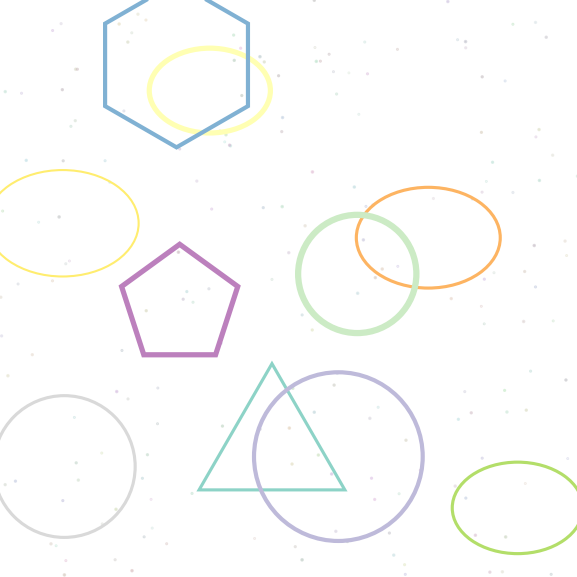[{"shape": "triangle", "thickness": 1.5, "radius": 0.73, "center": [0.471, 0.224]}, {"shape": "oval", "thickness": 2.5, "radius": 0.52, "center": [0.363, 0.842]}, {"shape": "circle", "thickness": 2, "radius": 0.73, "center": [0.586, 0.208]}, {"shape": "hexagon", "thickness": 2, "radius": 0.71, "center": [0.306, 0.887]}, {"shape": "oval", "thickness": 1.5, "radius": 0.62, "center": [0.742, 0.588]}, {"shape": "oval", "thickness": 1.5, "radius": 0.57, "center": [0.896, 0.12]}, {"shape": "circle", "thickness": 1.5, "radius": 0.61, "center": [0.111, 0.191]}, {"shape": "pentagon", "thickness": 2.5, "radius": 0.53, "center": [0.311, 0.47]}, {"shape": "circle", "thickness": 3, "radius": 0.51, "center": [0.619, 0.525]}, {"shape": "oval", "thickness": 1, "radius": 0.66, "center": [0.108, 0.613]}]